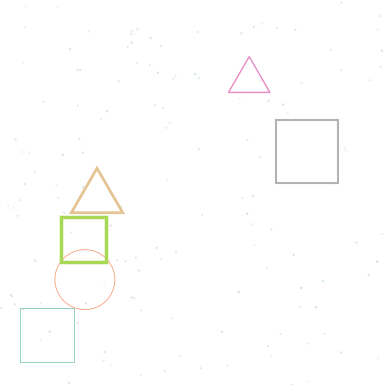[{"shape": "square", "thickness": 0.5, "radius": 0.35, "center": [0.122, 0.13]}, {"shape": "circle", "thickness": 0.5, "radius": 0.39, "center": [0.22, 0.274]}, {"shape": "triangle", "thickness": 1, "radius": 0.31, "center": [0.647, 0.791]}, {"shape": "square", "thickness": 2.5, "radius": 0.3, "center": [0.217, 0.377]}, {"shape": "triangle", "thickness": 2, "radius": 0.39, "center": [0.252, 0.486]}, {"shape": "square", "thickness": 1.5, "radius": 0.41, "center": [0.797, 0.607]}]